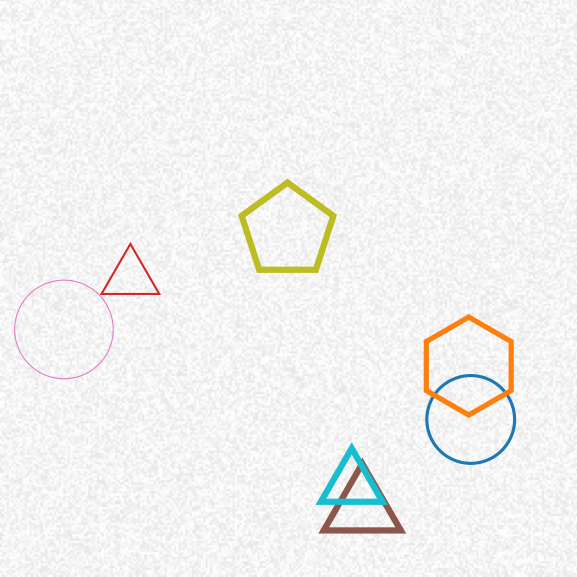[{"shape": "circle", "thickness": 1.5, "radius": 0.38, "center": [0.815, 0.273]}, {"shape": "hexagon", "thickness": 2.5, "radius": 0.42, "center": [0.812, 0.365]}, {"shape": "triangle", "thickness": 1, "radius": 0.29, "center": [0.226, 0.519]}, {"shape": "triangle", "thickness": 3, "radius": 0.39, "center": [0.627, 0.119]}, {"shape": "circle", "thickness": 0.5, "radius": 0.43, "center": [0.111, 0.429]}, {"shape": "pentagon", "thickness": 3, "radius": 0.42, "center": [0.498, 0.6]}, {"shape": "triangle", "thickness": 3, "radius": 0.31, "center": [0.609, 0.161]}]